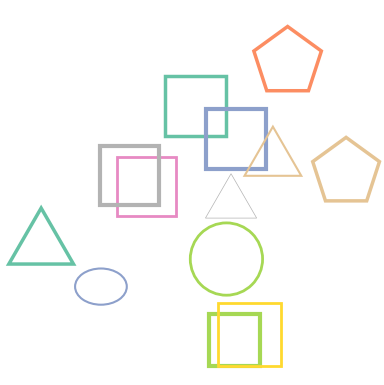[{"shape": "triangle", "thickness": 2.5, "radius": 0.48, "center": [0.107, 0.363]}, {"shape": "square", "thickness": 2.5, "radius": 0.39, "center": [0.509, 0.724]}, {"shape": "pentagon", "thickness": 2.5, "radius": 0.46, "center": [0.747, 0.839]}, {"shape": "square", "thickness": 3, "radius": 0.39, "center": [0.612, 0.64]}, {"shape": "oval", "thickness": 1.5, "radius": 0.34, "center": [0.262, 0.256]}, {"shape": "square", "thickness": 2, "radius": 0.38, "center": [0.381, 0.516]}, {"shape": "circle", "thickness": 2, "radius": 0.47, "center": [0.588, 0.327]}, {"shape": "square", "thickness": 3, "radius": 0.33, "center": [0.609, 0.116]}, {"shape": "square", "thickness": 2, "radius": 0.41, "center": [0.649, 0.132]}, {"shape": "pentagon", "thickness": 2.5, "radius": 0.46, "center": [0.899, 0.552]}, {"shape": "triangle", "thickness": 1.5, "radius": 0.43, "center": [0.709, 0.586]}, {"shape": "square", "thickness": 3, "radius": 0.38, "center": [0.336, 0.544]}, {"shape": "triangle", "thickness": 0.5, "radius": 0.38, "center": [0.6, 0.472]}]